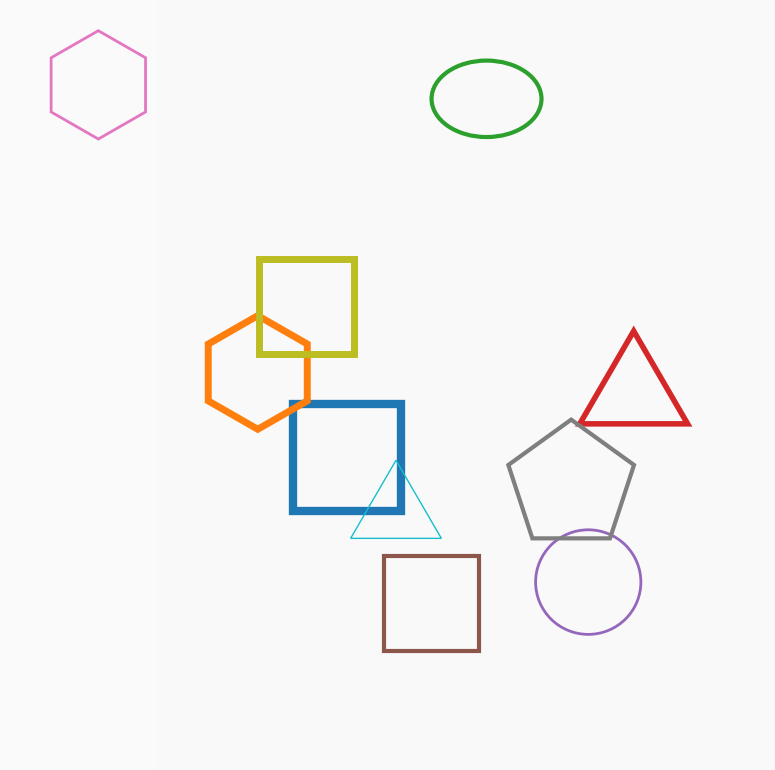[{"shape": "square", "thickness": 3, "radius": 0.35, "center": [0.448, 0.406]}, {"shape": "hexagon", "thickness": 2.5, "radius": 0.37, "center": [0.333, 0.516]}, {"shape": "oval", "thickness": 1.5, "radius": 0.35, "center": [0.628, 0.872]}, {"shape": "triangle", "thickness": 2, "radius": 0.4, "center": [0.818, 0.49]}, {"shape": "circle", "thickness": 1, "radius": 0.34, "center": [0.759, 0.244]}, {"shape": "square", "thickness": 1.5, "radius": 0.31, "center": [0.557, 0.216]}, {"shape": "hexagon", "thickness": 1, "radius": 0.35, "center": [0.127, 0.89]}, {"shape": "pentagon", "thickness": 1.5, "radius": 0.43, "center": [0.737, 0.37]}, {"shape": "square", "thickness": 2.5, "radius": 0.31, "center": [0.395, 0.602]}, {"shape": "triangle", "thickness": 0.5, "radius": 0.34, "center": [0.511, 0.335]}]